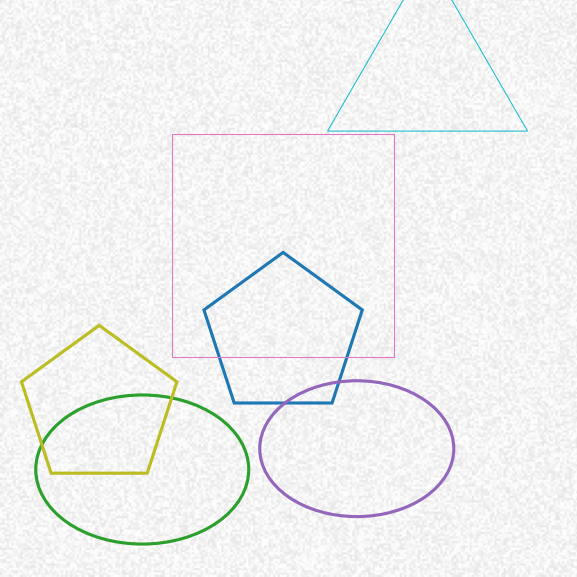[{"shape": "pentagon", "thickness": 1.5, "radius": 0.72, "center": [0.49, 0.418]}, {"shape": "oval", "thickness": 1.5, "radius": 0.92, "center": [0.246, 0.186]}, {"shape": "oval", "thickness": 1.5, "radius": 0.84, "center": [0.618, 0.222]}, {"shape": "square", "thickness": 0.5, "radius": 0.97, "center": [0.49, 0.574]}, {"shape": "pentagon", "thickness": 1.5, "radius": 0.71, "center": [0.172, 0.294]}, {"shape": "triangle", "thickness": 0.5, "radius": 1.0, "center": [0.74, 0.872]}]